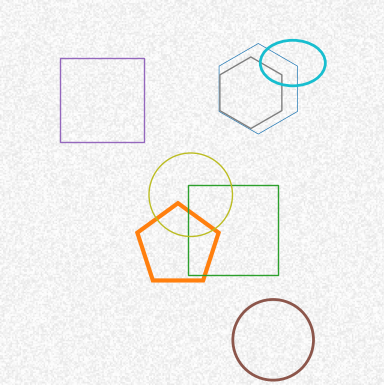[{"shape": "hexagon", "thickness": 0.5, "radius": 0.59, "center": [0.671, 0.769]}, {"shape": "pentagon", "thickness": 3, "radius": 0.55, "center": [0.462, 0.361]}, {"shape": "square", "thickness": 1, "radius": 0.58, "center": [0.605, 0.404]}, {"shape": "square", "thickness": 1, "radius": 0.55, "center": [0.265, 0.741]}, {"shape": "circle", "thickness": 2, "radius": 0.52, "center": [0.71, 0.117]}, {"shape": "hexagon", "thickness": 1, "radius": 0.46, "center": [0.652, 0.759]}, {"shape": "circle", "thickness": 1, "radius": 0.54, "center": [0.495, 0.494]}, {"shape": "oval", "thickness": 2, "radius": 0.42, "center": [0.761, 0.836]}]